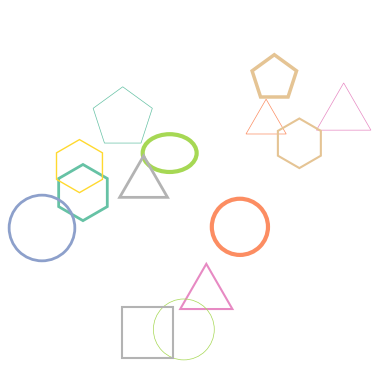[{"shape": "pentagon", "thickness": 0.5, "radius": 0.4, "center": [0.319, 0.694]}, {"shape": "hexagon", "thickness": 2, "radius": 0.36, "center": [0.216, 0.5]}, {"shape": "triangle", "thickness": 0.5, "radius": 0.3, "center": [0.691, 0.682]}, {"shape": "circle", "thickness": 3, "radius": 0.36, "center": [0.623, 0.411]}, {"shape": "circle", "thickness": 2, "radius": 0.43, "center": [0.109, 0.408]}, {"shape": "triangle", "thickness": 1.5, "radius": 0.39, "center": [0.536, 0.236]}, {"shape": "triangle", "thickness": 0.5, "radius": 0.41, "center": [0.893, 0.703]}, {"shape": "circle", "thickness": 0.5, "radius": 0.4, "center": [0.477, 0.144]}, {"shape": "oval", "thickness": 3, "radius": 0.35, "center": [0.441, 0.602]}, {"shape": "hexagon", "thickness": 1, "radius": 0.34, "center": [0.206, 0.569]}, {"shape": "hexagon", "thickness": 1.5, "radius": 0.32, "center": [0.778, 0.628]}, {"shape": "pentagon", "thickness": 2.5, "radius": 0.3, "center": [0.713, 0.797]}, {"shape": "triangle", "thickness": 2, "radius": 0.36, "center": [0.373, 0.523]}, {"shape": "square", "thickness": 1.5, "radius": 0.33, "center": [0.383, 0.135]}]